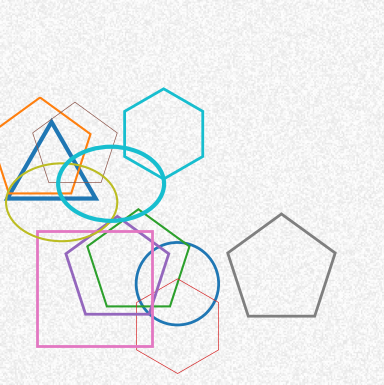[{"shape": "triangle", "thickness": 3, "radius": 0.66, "center": [0.134, 0.551]}, {"shape": "circle", "thickness": 2, "radius": 0.54, "center": [0.461, 0.263]}, {"shape": "pentagon", "thickness": 1.5, "radius": 0.69, "center": [0.104, 0.609]}, {"shape": "pentagon", "thickness": 1.5, "radius": 0.7, "center": [0.36, 0.317]}, {"shape": "hexagon", "thickness": 0.5, "radius": 0.61, "center": [0.461, 0.153]}, {"shape": "pentagon", "thickness": 2, "radius": 0.7, "center": [0.305, 0.297]}, {"shape": "pentagon", "thickness": 0.5, "radius": 0.58, "center": [0.195, 0.619]}, {"shape": "square", "thickness": 2, "radius": 0.75, "center": [0.245, 0.25]}, {"shape": "pentagon", "thickness": 2, "radius": 0.73, "center": [0.731, 0.297]}, {"shape": "oval", "thickness": 1.5, "radius": 0.72, "center": [0.16, 0.475]}, {"shape": "hexagon", "thickness": 2, "radius": 0.59, "center": [0.425, 0.652]}, {"shape": "oval", "thickness": 3, "radius": 0.69, "center": [0.289, 0.523]}]